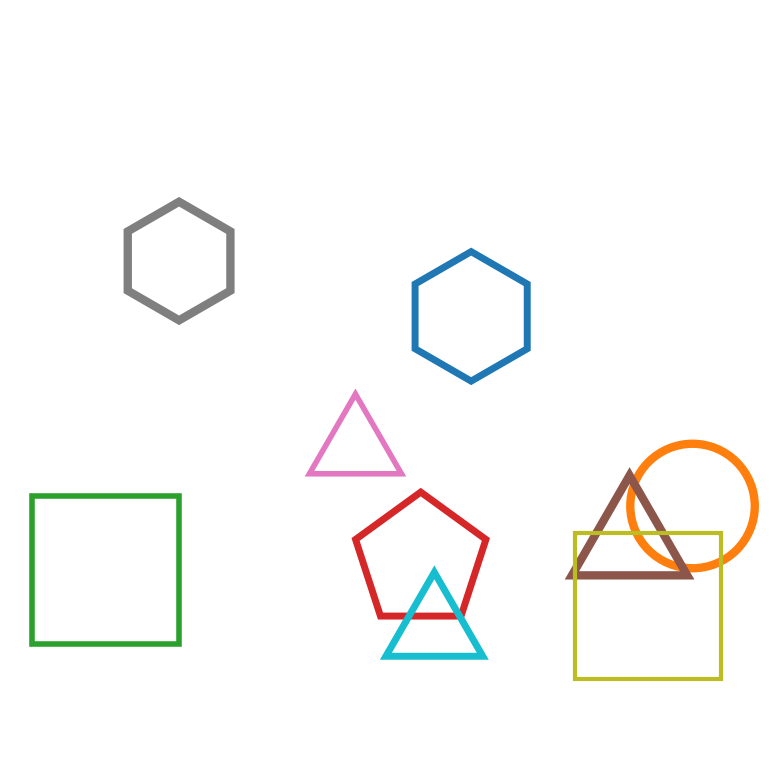[{"shape": "hexagon", "thickness": 2.5, "radius": 0.42, "center": [0.612, 0.589]}, {"shape": "circle", "thickness": 3, "radius": 0.4, "center": [0.899, 0.343]}, {"shape": "square", "thickness": 2, "radius": 0.48, "center": [0.137, 0.26]}, {"shape": "pentagon", "thickness": 2.5, "radius": 0.44, "center": [0.546, 0.272]}, {"shape": "triangle", "thickness": 3, "radius": 0.43, "center": [0.818, 0.296]}, {"shape": "triangle", "thickness": 2, "radius": 0.34, "center": [0.462, 0.419]}, {"shape": "hexagon", "thickness": 3, "radius": 0.38, "center": [0.233, 0.661]}, {"shape": "square", "thickness": 1.5, "radius": 0.47, "center": [0.841, 0.213]}, {"shape": "triangle", "thickness": 2.5, "radius": 0.36, "center": [0.564, 0.184]}]